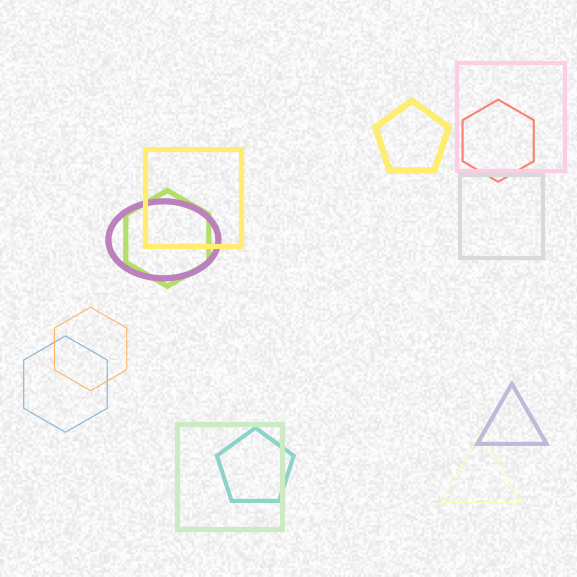[{"shape": "pentagon", "thickness": 2, "radius": 0.35, "center": [0.442, 0.188]}, {"shape": "triangle", "thickness": 0.5, "radius": 0.4, "center": [0.833, 0.169]}, {"shape": "triangle", "thickness": 2, "radius": 0.35, "center": [0.886, 0.265]}, {"shape": "hexagon", "thickness": 1, "radius": 0.36, "center": [0.863, 0.755]}, {"shape": "hexagon", "thickness": 0.5, "radius": 0.42, "center": [0.113, 0.334]}, {"shape": "hexagon", "thickness": 0.5, "radius": 0.36, "center": [0.157, 0.395]}, {"shape": "hexagon", "thickness": 2.5, "radius": 0.42, "center": [0.29, 0.586]}, {"shape": "square", "thickness": 2, "radius": 0.47, "center": [0.886, 0.796]}, {"shape": "square", "thickness": 2, "radius": 0.36, "center": [0.869, 0.624]}, {"shape": "oval", "thickness": 3, "radius": 0.48, "center": [0.283, 0.584]}, {"shape": "square", "thickness": 2.5, "radius": 0.45, "center": [0.397, 0.174]}, {"shape": "pentagon", "thickness": 3, "radius": 0.33, "center": [0.713, 0.758]}, {"shape": "square", "thickness": 2.5, "radius": 0.42, "center": [0.334, 0.657]}]